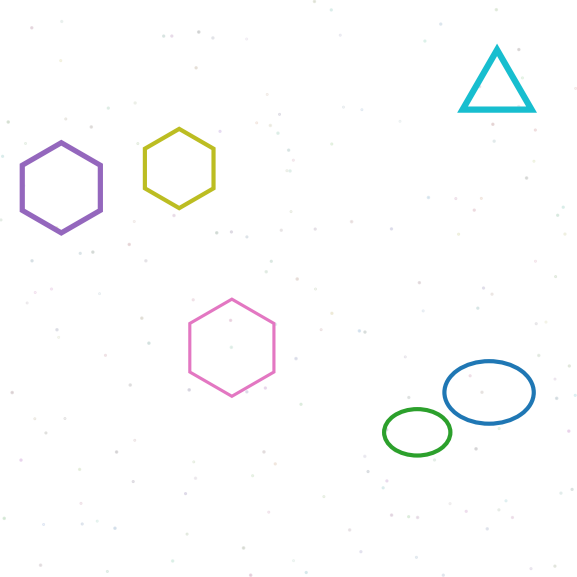[{"shape": "oval", "thickness": 2, "radius": 0.39, "center": [0.847, 0.32]}, {"shape": "oval", "thickness": 2, "radius": 0.29, "center": [0.722, 0.251]}, {"shape": "hexagon", "thickness": 2.5, "radius": 0.39, "center": [0.106, 0.674]}, {"shape": "hexagon", "thickness": 1.5, "radius": 0.42, "center": [0.402, 0.397]}, {"shape": "hexagon", "thickness": 2, "radius": 0.34, "center": [0.31, 0.707]}, {"shape": "triangle", "thickness": 3, "radius": 0.34, "center": [0.861, 0.844]}]